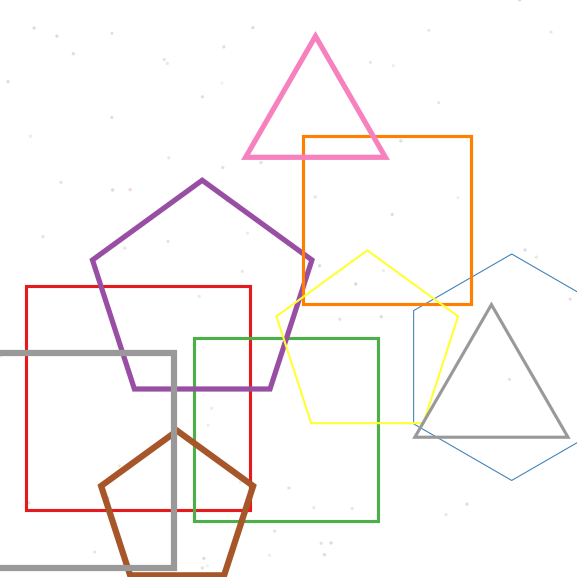[{"shape": "square", "thickness": 1.5, "radius": 0.97, "center": [0.239, 0.31]}, {"shape": "hexagon", "thickness": 0.5, "radius": 0.98, "center": [0.886, 0.363]}, {"shape": "square", "thickness": 1.5, "radius": 0.79, "center": [0.495, 0.255]}, {"shape": "pentagon", "thickness": 2.5, "radius": 1.0, "center": [0.35, 0.487]}, {"shape": "square", "thickness": 1.5, "radius": 0.73, "center": [0.67, 0.618]}, {"shape": "pentagon", "thickness": 1, "radius": 0.83, "center": [0.636, 0.4]}, {"shape": "pentagon", "thickness": 3, "radius": 0.69, "center": [0.307, 0.115]}, {"shape": "triangle", "thickness": 2.5, "radius": 0.7, "center": [0.546, 0.797]}, {"shape": "triangle", "thickness": 1.5, "radius": 0.77, "center": [0.851, 0.319]}, {"shape": "square", "thickness": 3, "radius": 0.93, "center": [0.115, 0.201]}]